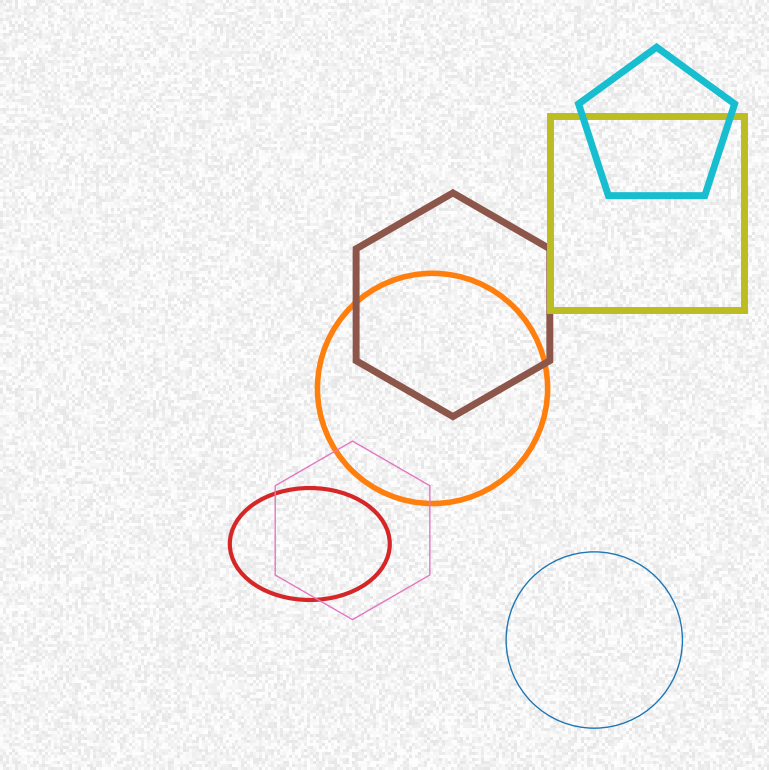[{"shape": "circle", "thickness": 0.5, "radius": 0.57, "center": [0.772, 0.169]}, {"shape": "circle", "thickness": 2, "radius": 0.75, "center": [0.562, 0.496]}, {"shape": "oval", "thickness": 1.5, "radius": 0.52, "center": [0.402, 0.294]}, {"shape": "hexagon", "thickness": 2.5, "radius": 0.73, "center": [0.588, 0.604]}, {"shape": "hexagon", "thickness": 0.5, "radius": 0.58, "center": [0.458, 0.311]}, {"shape": "square", "thickness": 2.5, "radius": 0.63, "center": [0.841, 0.723]}, {"shape": "pentagon", "thickness": 2.5, "radius": 0.53, "center": [0.853, 0.832]}]